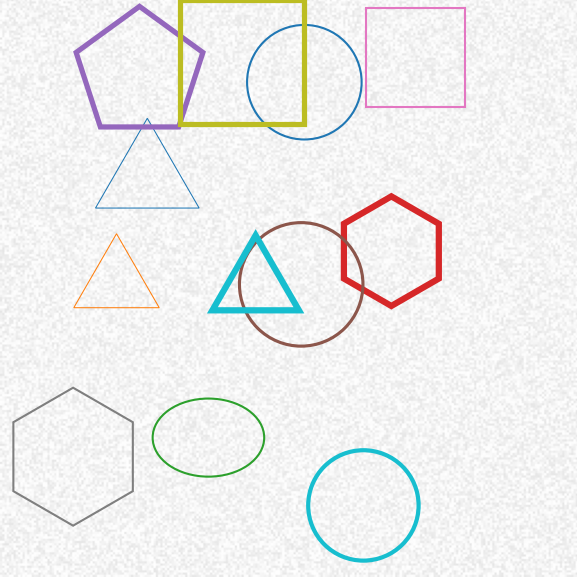[{"shape": "circle", "thickness": 1, "radius": 0.5, "center": [0.527, 0.857]}, {"shape": "triangle", "thickness": 0.5, "radius": 0.52, "center": [0.255, 0.691]}, {"shape": "triangle", "thickness": 0.5, "radius": 0.43, "center": [0.202, 0.509]}, {"shape": "oval", "thickness": 1, "radius": 0.48, "center": [0.361, 0.241]}, {"shape": "hexagon", "thickness": 3, "radius": 0.47, "center": [0.678, 0.564]}, {"shape": "pentagon", "thickness": 2.5, "radius": 0.58, "center": [0.242, 0.873]}, {"shape": "circle", "thickness": 1.5, "radius": 0.53, "center": [0.522, 0.507]}, {"shape": "square", "thickness": 1, "radius": 0.43, "center": [0.719, 0.899]}, {"shape": "hexagon", "thickness": 1, "radius": 0.6, "center": [0.127, 0.208]}, {"shape": "square", "thickness": 2.5, "radius": 0.53, "center": [0.419, 0.892]}, {"shape": "triangle", "thickness": 3, "radius": 0.43, "center": [0.443, 0.505]}, {"shape": "circle", "thickness": 2, "radius": 0.48, "center": [0.629, 0.124]}]